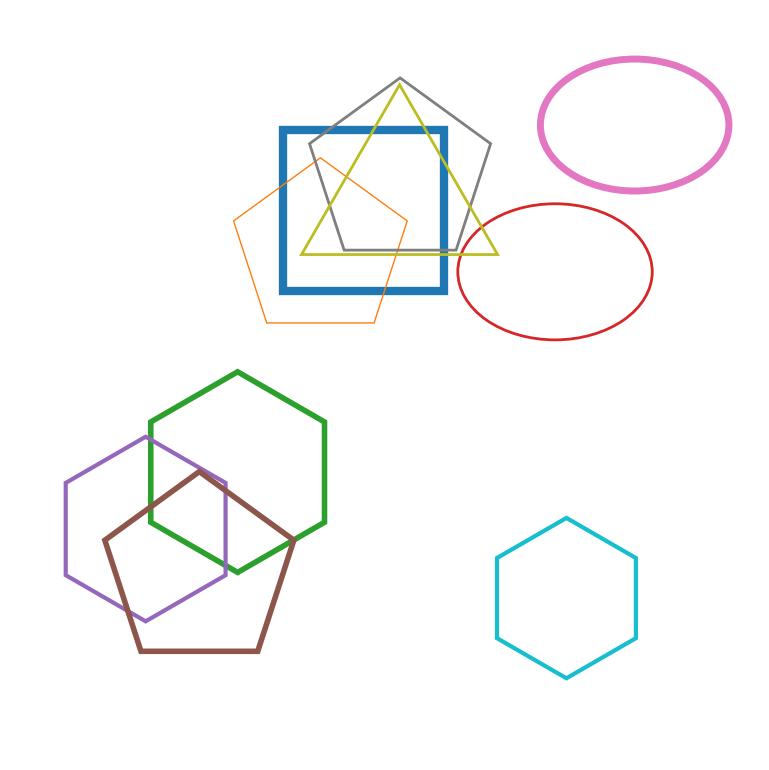[{"shape": "square", "thickness": 3, "radius": 0.52, "center": [0.472, 0.726]}, {"shape": "pentagon", "thickness": 0.5, "radius": 0.59, "center": [0.416, 0.676]}, {"shape": "hexagon", "thickness": 2, "radius": 0.65, "center": [0.309, 0.387]}, {"shape": "oval", "thickness": 1, "radius": 0.63, "center": [0.721, 0.647]}, {"shape": "hexagon", "thickness": 1.5, "radius": 0.6, "center": [0.189, 0.313]}, {"shape": "pentagon", "thickness": 2, "radius": 0.65, "center": [0.259, 0.259]}, {"shape": "oval", "thickness": 2.5, "radius": 0.61, "center": [0.824, 0.838]}, {"shape": "pentagon", "thickness": 1, "radius": 0.62, "center": [0.52, 0.775]}, {"shape": "triangle", "thickness": 1, "radius": 0.74, "center": [0.519, 0.743]}, {"shape": "hexagon", "thickness": 1.5, "radius": 0.52, "center": [0.736, 0.223]}]